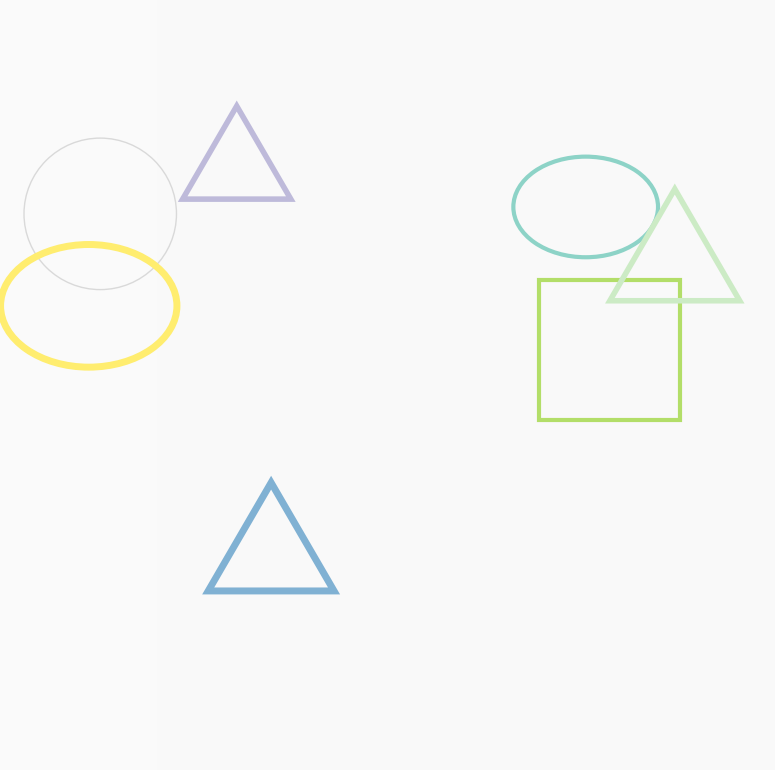[{"shape": "oval", "thickness": 1.5, "radius": 0.47, "center": [0.756, 0.731]}, {"shape": "triangle", "thickness": 2, "radius": 0.4, "center": [0.305, 0.782]}, {"shape": "triangle", "thickness": 2.5, "radius": 0.47, "center": [0.35, 0.279]}, {"shape": "square", "thickness": 1.5, "radius": 0.46, "center": [0.787, 0.546]}, {"shape": "circle", "thickness": 0.5, "radius": 0.49, "center": [0.129, 0.722]}, {"shape": "triangle", "thickness": 2, "radius": 0.48, "center": [0.871, 0.658]}, {"shape": "oval", "thickness": 2.5, "radius": 0.57, "center": [0.115, 0.603]}]